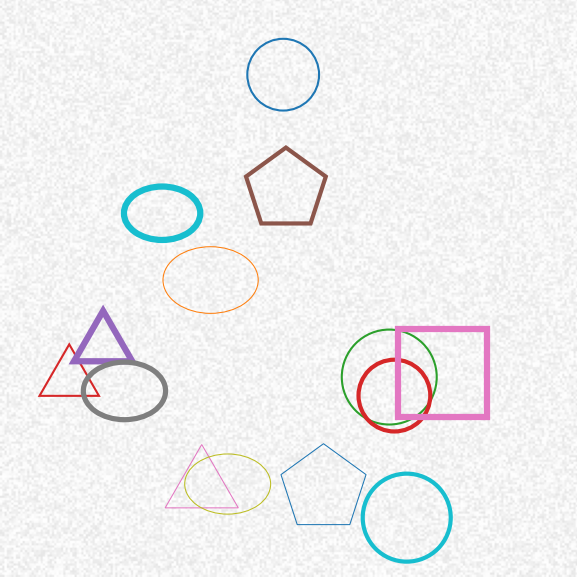[{"shape": "circle", "thickness": 1, "radius": 0.31, "center": [0.49, 0.87]}, {"shape": "pentagon", "thickness": 0.5, "radius": 0.39, "center": [0.56, 0.153]}, {"shape": "oval", "thickness": 0.5, "radius": 0.41, "center": [0.365, 0.514]}, {"shape": "circle", "thickness": 1, "radius": 0.41, "center": [0.674, 0.346]}, {"shape": "triangle", "thickness": 1, "radius": 0.3, "center": [0.12, 0.343]}, {"shape": "circle", "thickness": 2, "radius": 0.31, "center": [0.683, 0.314]}, {"shape": "triangle", "thickness": 3, "radius": 0.29, "center": [0.179, 0.403]}, {"shape": "pentagon", "thickness": 2, "radius": 0.36, "center": [0.495, 0.671]}, {"shape": "square", "thickness": 3, "radius": 0.38, "center": [0.767, 0.353]}, {"shape": "triangle", "thickness": 0.5, "radius": 0.37, "center": [0.349, 0.156]}, {"shape": "oval", "thickness": 2.5, "radius": 0.36, "center": [0.216, 0.322]}, {"shape": "oval", "thickness": 0.5, "radius": 0.37, "center": [0.394, 0.161]}, {"shape": "circle", "thickness": 2, "radius": 0.38, "center": [0.704, 0.103]}, {"shape": "oval", "thickness": 3, "radius": 0.33, "center": [0.281, 0.63]}]